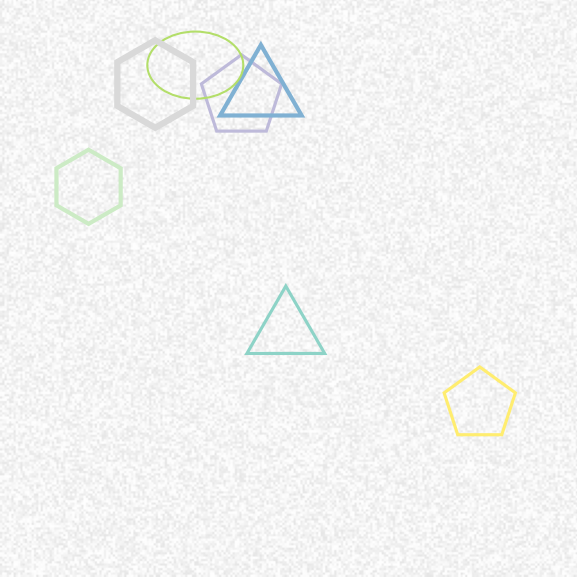[{"shape": "triangle", "thickness": 1.5, "radius": 0.39, "center": [0.495, 0.426]}, {"shape": "pentagon", "thickness": 1.5, "radius": 0.37, "center": [0.418, 0.831]}, {"shape": "triangle", "thickness": 2, "radius": 0.41, "center": [0.452, 0.84]}, {"shape": "oval", "thickness": 1, "radius": 0.42, "center": [0.338, 0.886]}, {"shape": "hexagon", "thickness": 3, "radius": 0.38, "center": [0.269, 0.854]}, {"shape": "hexagon", "thickness": 2, "radius": 0.32, "center": [0.153, 0.676]}, {"shape": "pentagon", "thickness": 1.5, "radius": 0.32, "center": [0.831, 0.299]}]